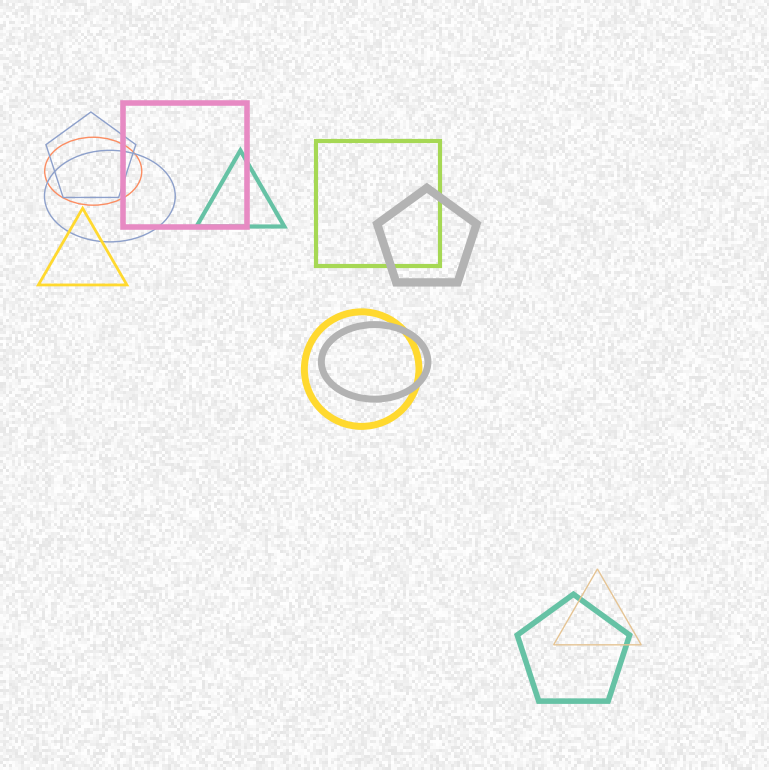[{"shape": "pentagon", "thickness": 2, "radius": 0.38, "center": [0.745, 0.152]}, {"shape": "triangle", "thickness": 1.5, "radius": 0.33, "center": [0.312, 0.739]}, {"shape": "oval", "thickness": 0.5, "radius": 0.32, "center": [0.121, 0.778]}, {"shape": "oval", "thickness": 0.5, "radius": 0.42, "center": [0.143, 0.745]}, {"shape": "pentagon", "thickness": 0.5, "radius": 0.31, "center": [0.118, 0.793]}, {"shape": "square", "thickness": 2, "radius": 0.4, "center": [0.24, 0.786]}, {"shape": "square", "thickness": 1.5, "radius": 0.4, "center": [0.491, 0.735]}, {"shape": "circle", "thickness": 2.5, "radius": 0.37, "center": [0.47, 0.521]}, {"shape": "triangle", "thickness": 1, "radius": 0.33, "center": [0.107, 0.663]}, {"shape": "triangle", "thickness": 0.5, "radius": 0.33, "center": [0.776, 0.195]}, {"shape": "oval", "thickness": 2.5, "radius": 0.35, "center": [0.487, 0.53]}, {"shape": "pentagon", "thickness": 3, "radius": 0.34, "center": [0.554, 0.688]}]